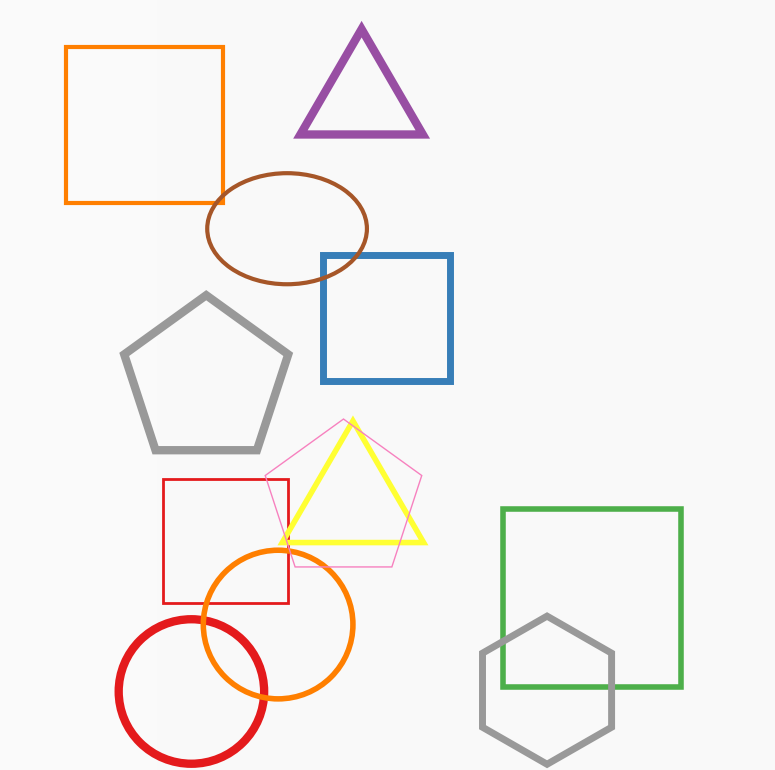[{"shape": "circle", "thickness": 3, "radius": 0.47, "center": [0.247, 0.102]}, {"shape": "square", "thickness": 1, "radius": 0.4, "center": [0.291, 0.297]}, {"shape": "square", "thickness": 2.5, "radius": 0.41, "center": [0.499, 0.587]}, {"shape": "square", "thickness": 2, "radius": 0.58, "center": [0.764, 0.224]}, {"shape": "triangle", "thickness": 3, "radius": 0.46, "center": [0.467, 0.871]}, {"shape": "square", "thickness": 1.5, "radius": 0.5, "center": [0.186, 0.838]}, {"shape": "circle", "thickness": 2, "radius": 0.48, "center": [0.359, 0.189]}, {"shape": "triangle", "thickness": 2, "radius": 0.53, "center": [0.455, 0.348]}, {"shape": "oval", "thickness": 1.5, "radius": 0.52, "center": [0.37, 0.703]}, {"shape": "pentagon", "thickness": 0.5, "radius": 0.53, "center": [0.443, 0.35]}, {"shape": "hexagon", "thickness": 2.5, "radius": 0.48, "center": [0.706, 0.104]}, {"shape": "pentagon", "thickness": 3, "radius": 0.56, "center": [0.266, 0.505]}]